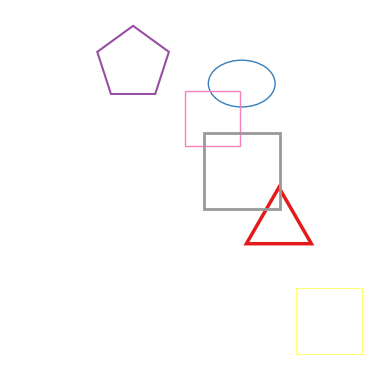[{"shape": "triangle", "thickness": 2.5, "radius": 0.49, "center": [0.724, 0.416]}, {"shape": "oval", "thickness": 1, "radius": 0.43, "center": [0.628, 0.783]}, {"shape": "pentagon", "thickness": 1.5, "radius": 0.49, "center": [0.346, 0.835]}, {"shape": "square", "thickness": 0.5, "radius": 0.43, "center": [0.854, 0.166]}, {"shape": "square", "thickness": 1, "radius": 0.36, "center": [0.551, 0.693]}, {"shape": "square", "thickness": 2, "radius": 0.49, "center": [0.629, 0.555]}]